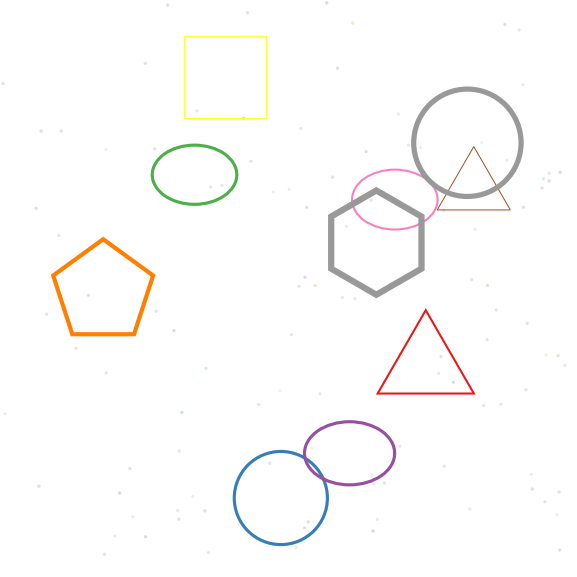[{"shape": "triangle", "thickness": 1, "radius": 0.48, "center": [0.737, 0.366]}, {"shape": "circle", "thickness": 1.5, "radius": 0.4, "center": [0.486, 0.137]}, {"shape": "oval", "thickness": 1.5, "radius": 0.37, "center": [0.337, 0.697]}, {"shape": "oval", "thickness": 1.5, "radius": 0.39, "center": [0.605, 0.214]}, {"shape": "pentagon", "thickness": 2, "radius": 0.45, "center": [0.179, 0.494]}, {"shape": "square", "thickness": 0.5, "radius": 0.35, "center": [0.39, 0.866]}, {"shape": "triangle", "thickness": 0.5, "radius": 0.37, "center": [0.82, 0.672]}, {"shape": "oval", "thickness": 1, "radius": 0.37, "center": [0.684, 0.654]}, {"shape": "circle", "thickness": 2.5, "radius": 0.46, "center": [0.809, 0.752]}, {"shape": "hexagon", "thickness": 3, "radius": 0.45, "center": [0.652, 0.579]}]